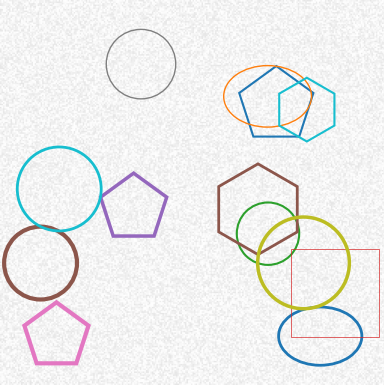[{"shape": "oval", "thickness": 2, "radius": 0.54, "center": [0.832, 0.127]}, {"shape": "pentagon", "thickness": 1.5, "radius": 0.51, "center": [0.718, 0.727]}, {"shape": "oval", "thickness": 1, "radius": 0.57, "center": [0.695, 0.75]}, {"shape": "circle", "thickness": 1.5, "radius": 0.41, "center": [0.696, 0.393]}, {"shape": "square", "thickness": 0.5, "radius": 0.57, "center": [0.869, 0.238]}, {"shape": "pentagon", "thickness": 2.5, "radius": 0.45, "center": [0.347, 0.46]}, {"shape": "circle", "thickness": 3, "radius": 0.47, "center": [0.105, 0.317]}, {"shape": "hexagon", "thickness": 2, "radius": 0.59, "center": [0.67, 0.457]}, {"shape": "pentagon", "thickness": 3, "radius": 0.44, "center": [0.147, 0.127]}, {"shape": "circle", "thickness": 1, "radius": 0.45, "center": [0.366, 0.833]}, {"shape": "circle", "thickness": 2.5, "radius": 0.6, "center": [0.788, 0.317]}, {"shape": "circle", "thickness": 2, "radius": 0.55, "center": [0.154, 0.509]}, {"shape": "hexagon", "thickness": 1.5, "radius": 0.41, "center": [0.797, 0.715]}]